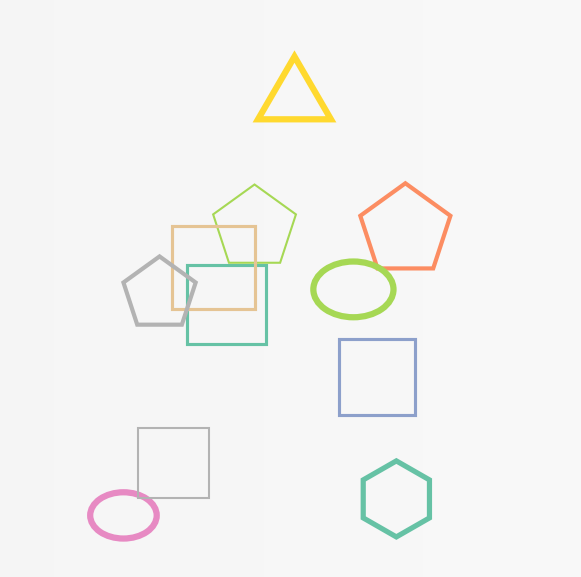[{"shape": "square", "thickness": 1.5, "radius": 0.34, "center": [0.39, 0.471]}, {"shape": "hexagon", "thickness": 2.5, "radius": 0.33, "center": [0.682, 0.135]}, {"shape": "pentagon", "thickness": 2, "radius": 0.41, "center": [0.697, 0.6]}, {"shape": "square", "thickness": 1.5, "radius": 0.33, "center": [0.649, 0.346]}, {"shape": "oval", "thickness": 3, "radius": 0.29, "center": [0.212, 0.107]}, {"shape": "pentagon", "thickness": 1, "radius": 0.37, "center": [0.438, 0.605]}, {"shape": "oval", "thickness": 3, "radius": 0.34, "center": [0.608, 0.498]}, {"shape": "triangle", "thickness": 3, "radius": 0.36, "center": [0.507, 0.829]}, {"shape": "square", "thickness": 1.5, "radius": 0.36, "center": [0.367, 0.536]}, {"shape": "square", "thickness": 1, "radius": 0.3, "center": [0.298, 0.197]}, {"shape": "pentagon", "thickness": 2, "radius": 0.33, "center": [0.274, 0.49]}]